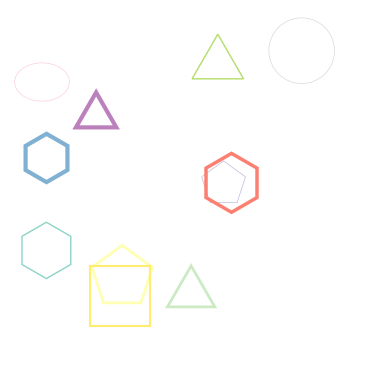[{"shape": "hexagon", "thickness": 1, "radius": 0.37, "center": [0.12, 0.35]}, {"shape": "pentagon", "thickness": 2, "radius": 0.41, "center": [0.317, 0.28]}, {"shape": "pentagon", "thickness": 0.5, "radius": 0.3, "center": [0.581, 0.522]}, {"shape": "hexagon", "thickness": 2.5, "radius": 0.38, "center": [0.601, 0.525]}, {"shape": "hexagon", "thickness": 3, "radius": 0.31, "center": [0.121, 0.59]}, {"shape": "triangle", "thickness": 1, "radius": 0.39, "center": [0.566, 0.834]}, {"shape": "oval", "thickness": 0.5, "radius": 0.36, "center": [0.109, 0.787]}, {"shape": "circle", "thickness": 0.5, "radius": 0.43, "center": [0.784, 0.868]}, {"shape": "triangle", "thickness": 3, "radius": 0.3, "center": [0.25, 0.699]}, {"shape": "triangle", "thickness": 2, "radius": 0.36, "center": [0.496, 0.238]}, {"shape": "square", "thickness": 1.5, "radius": 0.39, "center": [0.311, 0.231]}]